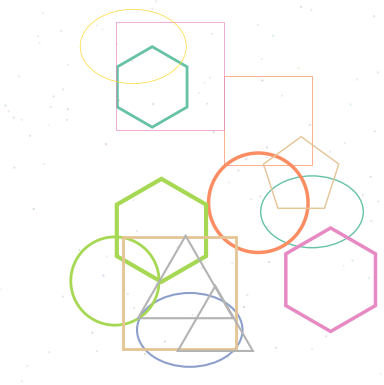[{"shape": "hexagon", "thickness": 2, "radius": 0.52, "center": [0.395, 0.774]}, {"shape": "oval", "thickness": 1, "radius": 0.67, "center": [0.81, 0.45]}, {"shape": "square", "thickness": 0.5, "radius": 0.57, "center": [0.695, 0.687]}, {"shape": "circle", "thickness": 2.5, "radius": 0.65, "center": [0.671, 0.473]}, {"shape": "oval", "thickness": 1.5, "radius": 0.68, "center": [0.493, 0.143]}, {"shape": "hexagon", "thickness": 2.5, "radius": 0.67, "center": [0.859, 0.273]}, {"shape": "square", "thickness": 0.5, "radius": 0.7, "center": [0.442, 0.803]}, {"shape": "circle", "thickness": 2, "radius": 0.57, "center": [0.299, 0.27]}, {"shape": "hexagon", "thickness": 3, "radius": 0.67, "center": [0.419, 0.402]}, {"shape": "oval", "thickness": 0.5, "radius": 0.69, "center": [0.346, 0.879]}, {"shape": "square", "thickness": 2, "radius": 0.73, "center": [0.466, 0.239]}, {"shape": "pentagon", "thickness": 1, "radius": 0.51, "center": [0.782, 0.542]}, {"shape": "triangle", "thickness": 1.5, "radius": 0.56, "center": [0.559, 0.145]}, {"shape": "triangle", "thickness": 1.5, "radius": 0.71, "center": [0.482, 0.245]}]